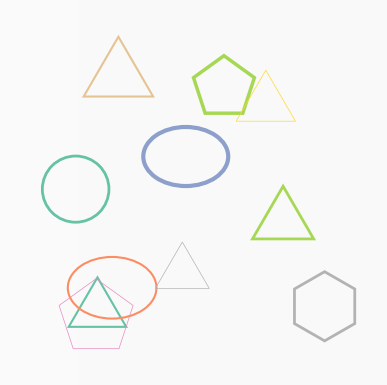[{"shape": "circle", "thickness": 2, "radius": 0.43, "center": [0.195, 0.509]}, {"shape": "triangle", "thickness": 1.5, "radius": 0.43, "center": [0.251, 0.194]}, {"shape": "oval", "thickness": 1.5, "radius": 0.57, "center": [0.289, 0.253]}, {"shape": "oval", "thickness": 3, "radius": 0.55, "center": [0.479, 0.593]}, {"shape": "pentagon", "thickness": 0.5, "radius": 0.5, "center": [0.248, 0.176]}, {"shape": "triangle", "thickness": 2, "radius": 0.46, "center": [0.731, 0.425]}, {"shape": "pentagon", "thickness": 2.5, "radius": 0.41, "center": [0.578, 0.773]}, {"shape": "triangle", "thickness": 0.5, "radius": 0.44, "center": [0.686, 0.729]}, {"shape": "triangle", "thickness": 1.5, "radius": 0.52, "center": [0.306, 0.801]}, {"shape": "hexagon", "thickness": 2, "radius": 0.45, "center": [0.838, 0.204]}, {"shape": "triangle", "thickness": 0.5, "radius": 0.4, "center": [0.47, 0.291]}]